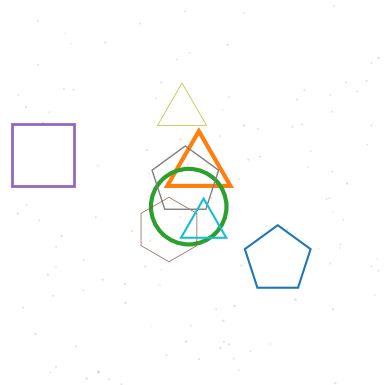[{"shape": "pentagon", "thickness": 1.5, "radius": 0.45, "center": [0.721, 0.325]}, {"shape": "triangle", "thickness": 3, "radius": 0.47, "center": [0.516, 0.565]}, {"shape": "circle", "thickness": 3, "radius": 0.49, "center": [0.49, 0.463]}, {"shape": "square", "thickness": 2, "radius": 0.4, "center": [0.111, 0.597]}, {"shape": "hexagon", "thickness": 0.5, "radius": 0.42, "center": [0.439, 0.404]}, {"shape": "pentagon", "thickness": 1, "radius": 0.45, "center": [0.481, 0.53]}, {"shape": "triangle", "thickness": 0.5, "radius": 0.37, "center": [0.473, 0.711]}, {"shape": "triangle", "thickness": 1.5, "radius": 0.34, "center": [0.529, 0.416]}]